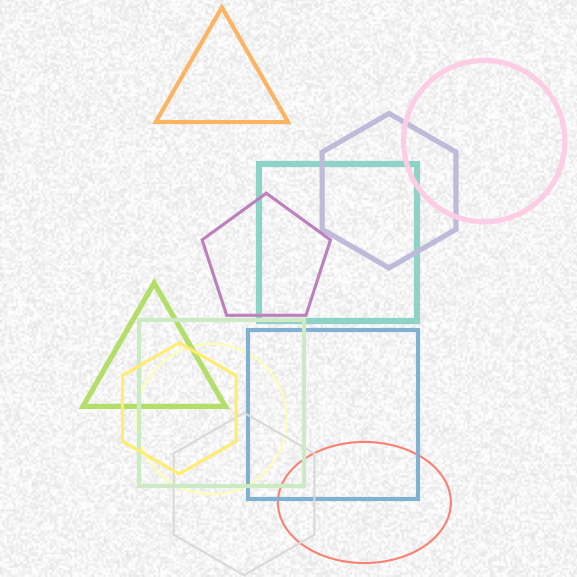[{"shape": "square", "thickness": 3, "radius": 0.68, "center": [0.585, 0.579]}, {"shape": "circle", "thickness": 1, "radius": 0.65, "center": [0.367, 0.274]}, {"shape": "hexagon", "thickness": 2.5, "radius": 0.67, "center": [0.674, 0.669]}, {"shape": "oval", "thickness": 1, "radius": 0.75, "center": [0.631, 0.129]}, {"shape": "square", "thickness": 2, "radius": 0.73, "center": [0.576, 0.282]}, {"shape": "triangle", "thickness": 2, "radius": 0.66, "center": [0.384, 0.854]}, {"shape": "triangle", "thickness": 2.5, "radius": 0.71, "center": [0.267, 0.367]}, {"shape": "circle", "thickness": 2.5, "radius": 0.7, "center": [0.838, 0.755]}, {"shape": "hexagon", "thickness": 1, "radius": 0.7, "center": [0.423, 0.144]}, {"shape": "pentagon", "thickness": 1.5, "radius": 0.58, "center": [0.461, 0.548]}, {"shape": "square", "thickness": 2, "radius": 0.72, "center": [0.384, 0.302]}, {"shape": "hexagon", "thickness": 1.5, "radius": 0.57, "center": [0.31, 0.292]}]